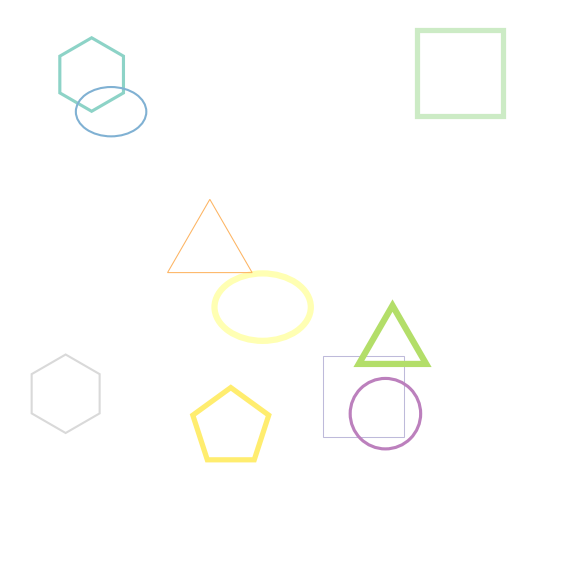[{"shape": "hexagon", "thickness": 1.5, "radius": 0.32, "center": [0.159, 0.87]}, {"shape": "oval", "thickness": 3, "radius": 0.42, "center": [0.455, 0.467]}, {"shape": "square", "thickness": 0.5, "radius": 0.35, "center": [0.629, 0.313]}, {"shape": "oval", "thickness": 1, "radius": 0.31, "center": [0.192, 0.806]}, {"shape": "triangle", "thickness": 0.5, "radius": 0.42, "center": [0.363, 0.569]}, {"shape": "triangle", "thickness": 3, "radius": 0.34, "center": [0.68, 0.403]}, {"shape": "hexagon", "thickness": 1, "radius": 0.34, "center": [0.114, 0.317]}, {"shape": "circle", "thickness": 1.5, "radius": 0.31, "center": [0.667, 0.283]}, {"shape": "square", "thickness": 2.5, "radius": 0.37, "center": [0.796, 0.873]}, {"shape": "pentagon", "thickness": 2.5, "radius": 0.35, "center": [0.4, 0.259]}]